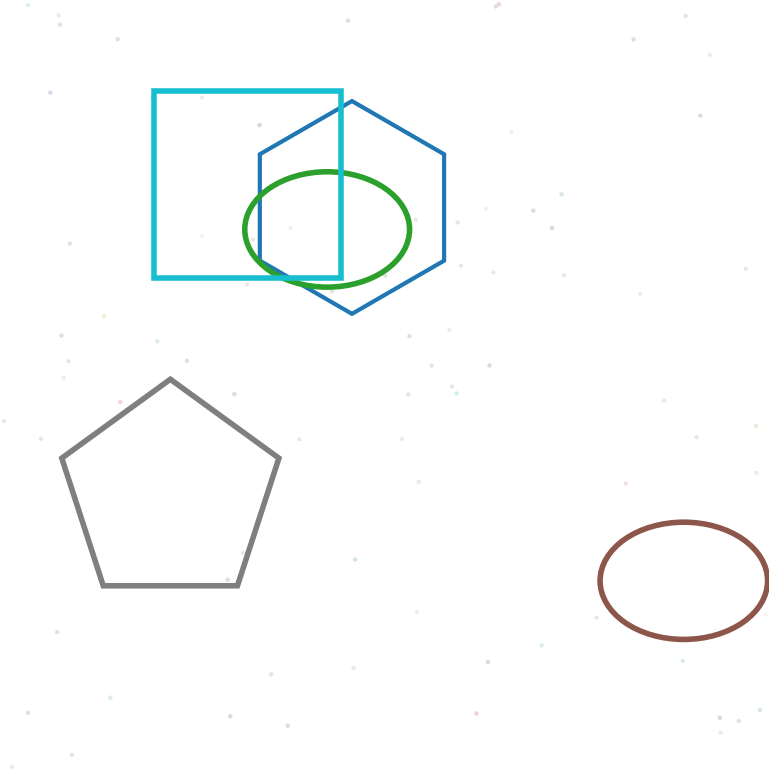[{"shape": "hexagon", "thickness": 1.5, "radius": 0.69, "center": [0.457, 0.731]}, {"shape": "oval", "thickness": 2, "radius": 0.54, "center": [0.425, 0.702]}, {"shape": "oval", "thickness": 2, "radius": 0.54, "center": [0.888, 0.246]}, {"shape": "pentagon", "thickness": 2, "radius": 0.74, "center": [0.221, 0.359]}, {"shape": "square", "thickness": 2, "radius": 0.61, "center": [0.321, 0.761]}]